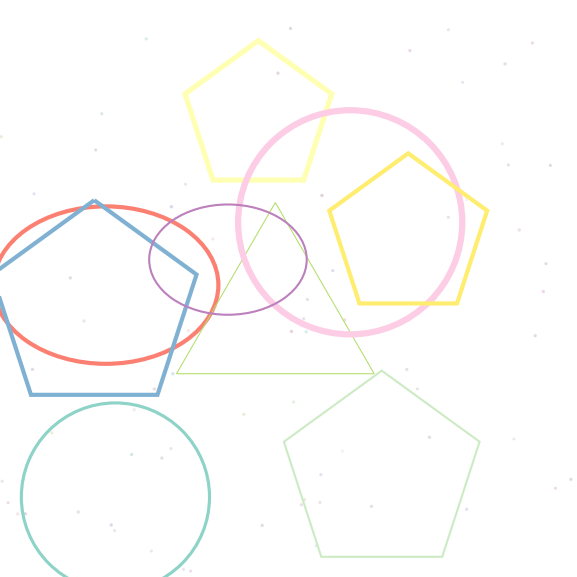[{"shape": "circle", "thickness": 1.5, "radius": 0.81, "center": [0.2, 0.139]}, {"shape": "pentagon", "thickness": 2.5, "radius": 0.67, "center": [0.447, 0.795]}, {"shape": "oval", "thickness": 2, "radius": 0.97, "center": [0.183, 0.505]}, {"shape": "pentagon", "thickness": 2, "radius": 0.93, "center": [0.163, 0.466]}, {"shape": "triangle", "thickness": 0.5, "radius": 0.99, "center": [0.477, 0.451]}, {"shape": "circle", "thickness": 3, "radius": 0.97, "center": [0.606, 0.614]}, {"shape": "oval", "thickness": 1, "radius": 0.68, "center": [0.395, 0.55]}, {"shape": "pentagon", "thickness": 1, "radius": 0.89, "center": [0.661, 0.179]}, {"shape": "pentagon", "thickness": 2, "radius": 0.72, "center": [0.707, 0.59]}]